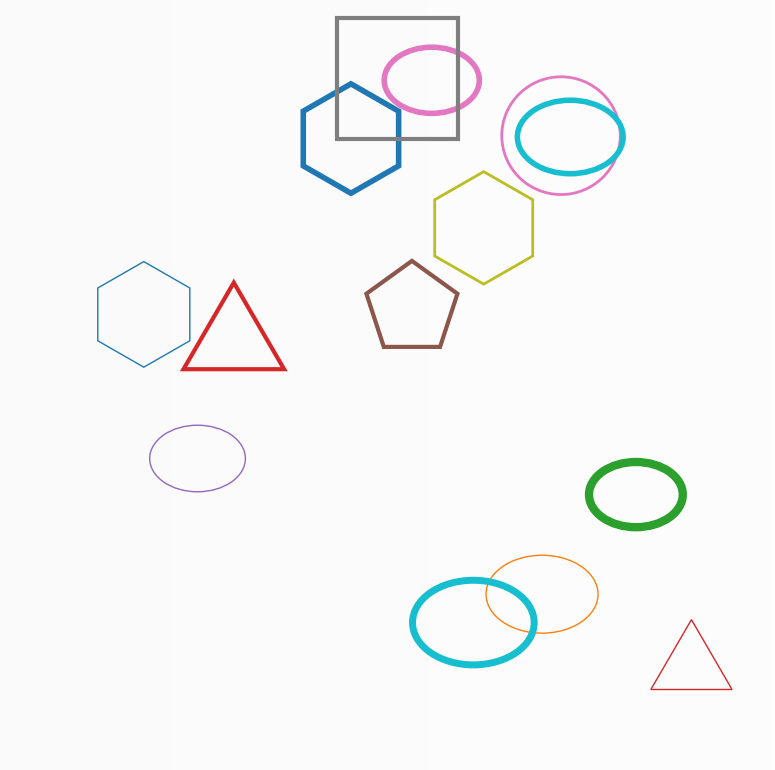[{"shape": "hexagon", "thickness": 0.5, "radius": 0.34, "center": [0.186, 0.592]}, {"shape": "hexagon", "thickness": 2, "radius": 0.36, "center": [0.453, 0.82]}, {"shape": "oval", "thickness": 0.5, "radius": 0.36, "center": [0.699, 0.228]}, {"shape": "oval", "thickness": 3, "radius": 0.3, "center": [0.821, 0.358]}, {"shape": "triangle", "thickness": 0.5, "radius": 0.3, "center": [0.892, 0.135]}, {"shape": "triangle", "thickness": 1.5, "radius": 0.37, "center": [0.302, 0.558]}, {"shape": "oval", "thickness": 0.5, "radius": 0.31, "center": [0.255, 0.405]}, {"shape": "pentagon", "thickness": 1.5, "radius": 0.31, "center": [0.532, 0.599]}, {"shape": "circle", "thickness": 1, "radius": 0.38, "center": [0.724, 0.824]}, {"shape": "oval", "thickness": 2, "radius": 0.31, "center": [0.557, 0.896]}, {"shape": "square", "thickness": 1.5, "radius": 0.39, "center": [0.513, 0.898]}, {"shape": "hexagon", "thickness": 1, "radius": 0.37, "center": [0.624, 0.704]}, {"shape": "oval", "thickness": 2, "radius": 0.34, "center": [0.736, 0.822]}, {"shape": "oval", "thickness": 2.5, "radius": 0.39, "center": [0.611, 0.191]}]